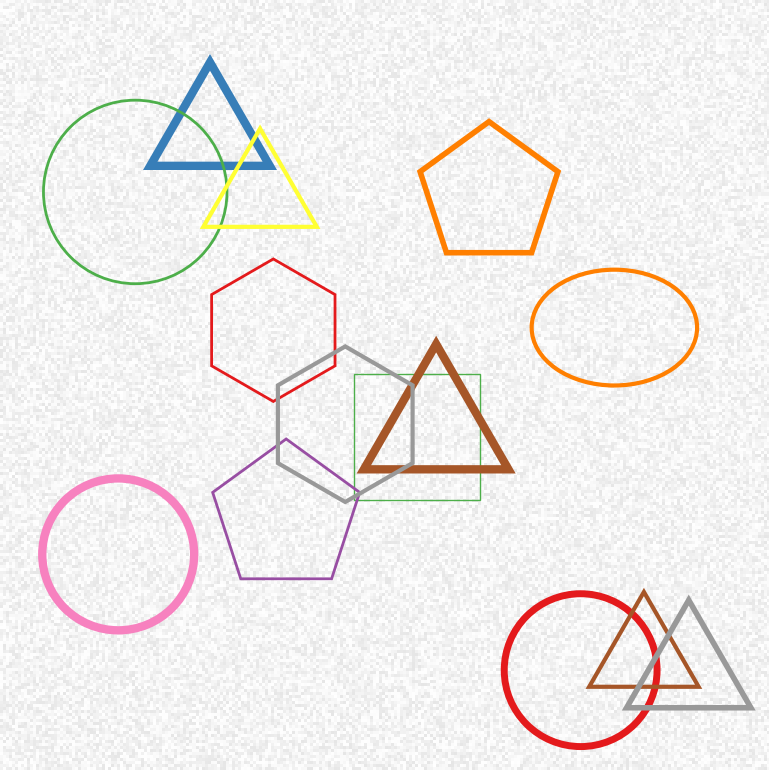[{"shape": "hexagon", "thickness": 1, "radius": 0.46, "center": [0.355, 0.571]}, {"shape": "circle", "thickness": 2.5, "radius": 0.5, "center": [0.754, 0.13]}, {"shape": "triangle", "thickness": 3, "radius": 0.45, "center": [0.273, 0.829]}, {"shape": "square", "thickness": 0.5, "radius": 0.41, "center": [0.542, 0.432]}, {"shape": "circle", "thickness": 1, "radius": 0.6, "center": [0.176, 0.751]}, {"shape": "pentagon", "thickness": 1, "radius": 0.5, "center": [0.372, 0.33]}, {"shape": "pentagon", "thickness": 2, "radius": 0.47, "center": [0.635, 0.748]}, {"shape": "oval", "thickness": 1.5, "radius": 0.54, "center": [0.798, 0.575]}, {"shape": "triangle", "thickness": 1.5, "radius": 0.43, "center": [0.338, 0.748]}, {"shape": "triangle", "thickness": 3, "radius": 0.54, "center": [0.566, 0.445]}, {"shape": "triangle", "thickness": 1.5, "radius": 0.41, "center": [0.836, 0.149]}, {"shape": "circle", "thickness": 3, "radius": 0.49, "center": [0.154, 0.28]}, {"shape": "triangle", "thickness": 2, "radius": 0.47, "center": [0.894, 0.127]}, {"shape": "hexagon", "thickness": 1.5, "radius": 0.51, "center": [0.448, 0.449]}]